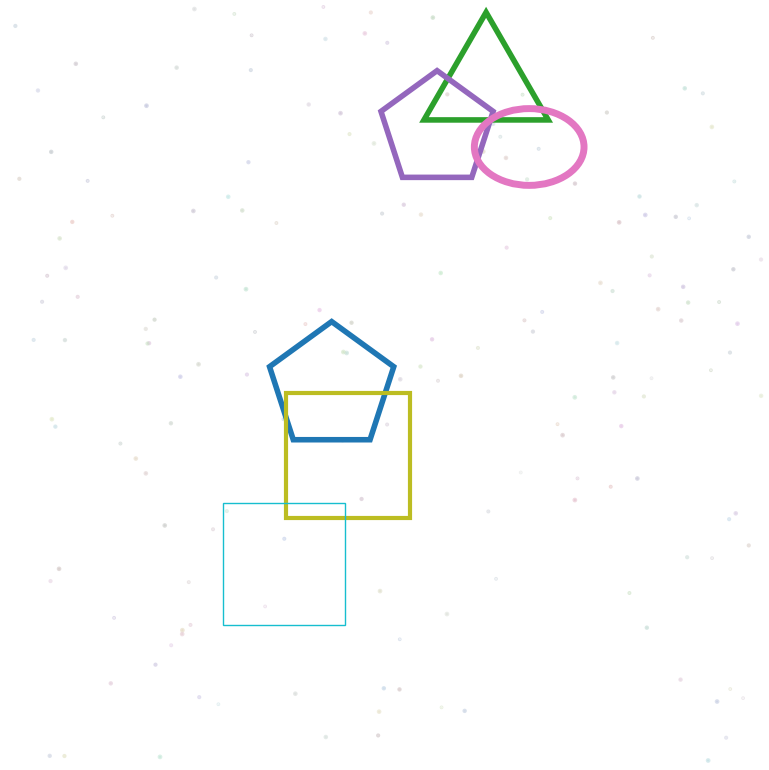[{"shape": "pentagon", "thickness": 2, "radius": 0.42, "center": [0.431, 0.498]}, {"shape": "triangle", "thickness": 2, "radius": 0.47, "center": [0.631, 0.891]}, {"shape": "pentagon", "thickness": 2, "radius": 0.38, "center": [0.568, 0.832]}, {"shape": "oval", "thickness": 2.5, "radius": 0.36, "center": [0.687, 0.809]}, {"shape": "square", "thickness": 1.5, "radius": 0.4, "center": [0.452, 0.408]}, {"shape": "square", "thickness": 0.5, "radius": 0.4, "center": [0.368, 0.267]}]